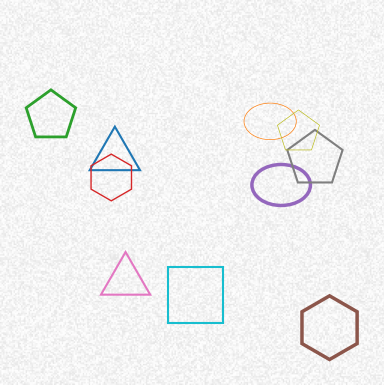[{"shape": "triangle", "thickness": 1.5, "radius": 0.38, "center": [0.298, 0.596]}, {"shape": "oval", "thickness": 0.5, "radius": 0.34, "center": [0.702, 0.685]}, {"shape": "pentagon", "thickness": 2, "radius": 0.34, "center": [0.132, 0.699]}, {"shape": "hexagon", "thickness": 1, "radius": 0.3, "center": [0.289, 0.539]}, {"shape": "oval", "thickness": 2.5, "radius": 0.38, "center": [0.73, 0.52]}, {"shape": "hexagon", "thickness": 2.5, "radius": 0.41, "center": [0.856, 0.149]}, {"shape": "triangle", "thickness": 1.5, "radius": 0.37, "center": [0.326, 0.272]}, {"shape": "pentagon", "thickness": 1.5, "radius": 0.38, "center": [0.818, 0.587]}, {"shape": "pentagon", "thickness": 0.5, "radius": 0.29, "center": [0.775, 0.657]}, {"shape": "square", "thickness": 1.5, "radius": 0.36, "center": [0.508, 0.234]}]